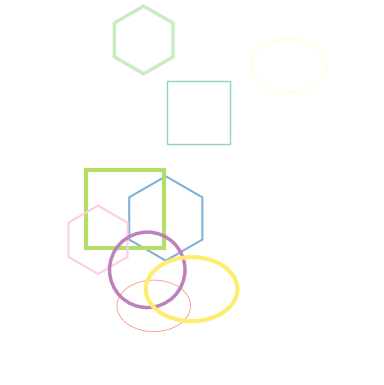[{"shape": "square", "thickness": 1, "radius": 0.41, "center": [0.515, 0.708]}, {"shape": "oval", "thickness": 0.5, "radius": 0.49, "center": [0.751, 0.83]}, {"shape": "oval", "thickness": 0.5, "radius": 0.48, "center": [0.399, 0.206]}, {"shape": "hexagon", "thickness": 1.5, "radius": 0.55, "center": [0.431, 0.433]}, {"shape": "square", "thickness": 3, "radius": 0.51, "center": [0.325, 0.458]}, {"shape": "hexagon", "thickness": 1.5, "radius": 0.44, "center": [0.255, 0.377]}, {"shape": "circle", "thickness": 2.5, "radius": 0.49, "center": [0.383, 0.299]}, {"shape": "hexagon", "thickness": 2.5, "radius": 0.44, "center": [0.373, 0.896]}, {"shape": "oval", "thickness": 3, "radius": 0.59, "center": [0.498, 0.249]}]